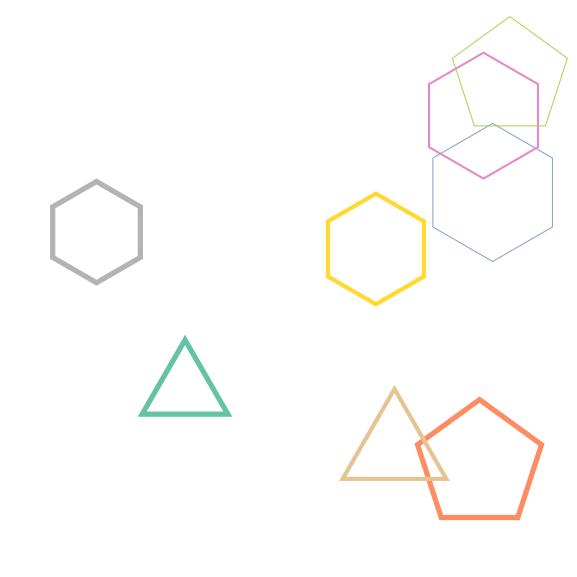[{"shape": "triangle", "thickness": 2.5, "radius": 0.43, "center": [0.32, 0.325]}, {"shape": "pentagon", "thickness": 2.5, "radius": 0.56, "center": [0.83, 0.194]}, {"shape": "hexagon", "thickness": 0.5, "radius": 0.6, "center": [0.853, 0.666]}, {"shape": "hexagon", "thickness": 1, "radius": 0.54, "center": [0.837, 0.799]}, {"shape": "pentagon", "thickness": 0.5, "radius": 0.52, "center": [0.883, 0.866]}, {"shape": "hexagon", "thickness": 2, "radius": 0.48, "center": [0.651, 0.568]}, {"shape": "triangle", "thickness": 2, "radius": 0.52, "center": [0.683, 0.222]}, {"shape": "hexagon", "thickness": 2.5, "radius": 0.44, "center": [0.167, 0.597]}]